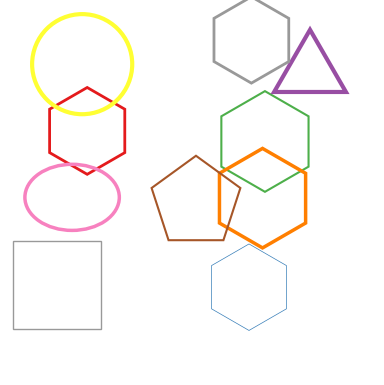[{"shape": "hexagon", "thickness": 2, "radius": 0.56, "center": [0.226, 0.66]}, {"shape": "hexagon", "thickness": 0.5, "radius": 0.56, "center": [0.647, 0.254]}, {"shape": "hexagon", "thickness": 1.5, "radius": 0.65, "center": [0.688, 0.633]}, {"shape": "triangle", "thickness": 3, "radius": 0.54, "center": [0.805, 0.815]}, {"shape": "hexagon", "thickness": 2.5, "radius": 0.65, "center": [0.682, 0.485]}, {"shape": "circle", "thickness": 3, "radius": 0.65, "center": [0.213, 0.833]}, {"shape": "pentagon", "thickness": 1.5, "radius": 0.61, "center": [0.509, 0.474]}, {"shape": "oval", "thickness": 2.5, "radius": 0.61, "center": [0.187, 0.487]}, {"shape": "hexagon", "thickness": 2, "radius": 0.56, "center": [0.653, 0.896]}, {"shape": "square", "thickness": 1, "radius": 0.57, "center": [0.148, 0.259]}]